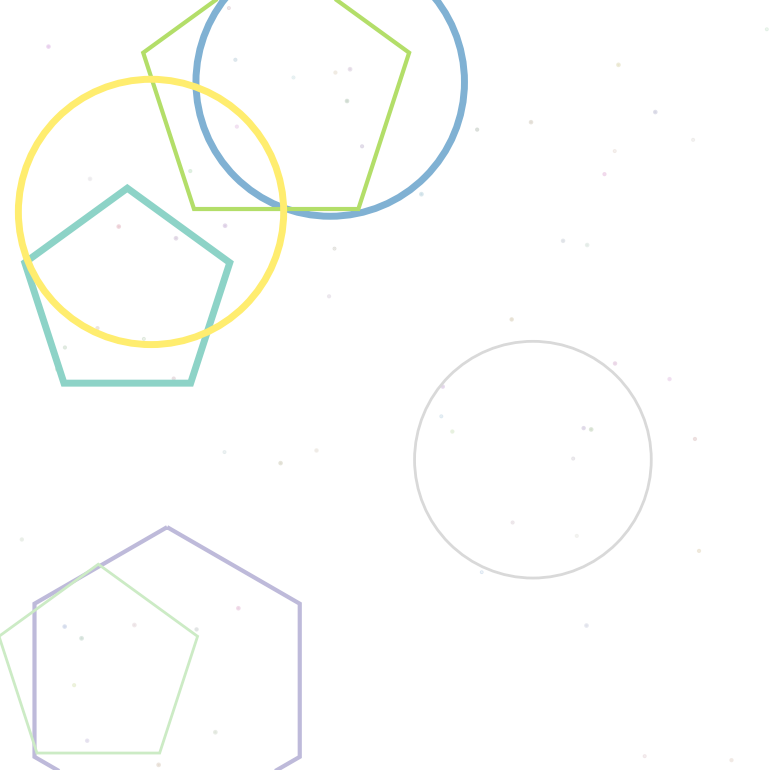[{"shape": "pentagon", "thickness": 2.5, "radius": 0.7, "center": [0.165, 0.616]}, {"shape": "hexagon", "thickness": 1.5, "radius": 0.99, "center": [0.217, 0.117]}, {"shape": "circle", "thickness": 2.5, "radius": 0.87, "center": [0.429, 0.894]}, {"shape": "pentagon", "thickness": 1.5, "radius": 0.91, "center": [0.359, 0.875]}, {"shape": "circle", "thickness": 1, "radius": 0.77, "center": [0.692, 0.403]}, {"shape": "pentagon", "thickness": 1, "radius": 0.68, "center": [0.128, 0.132]}, {"shape": "circle", "thickness": 2.5, "radius": 0.86, "center": [0.196, 0.725]}]